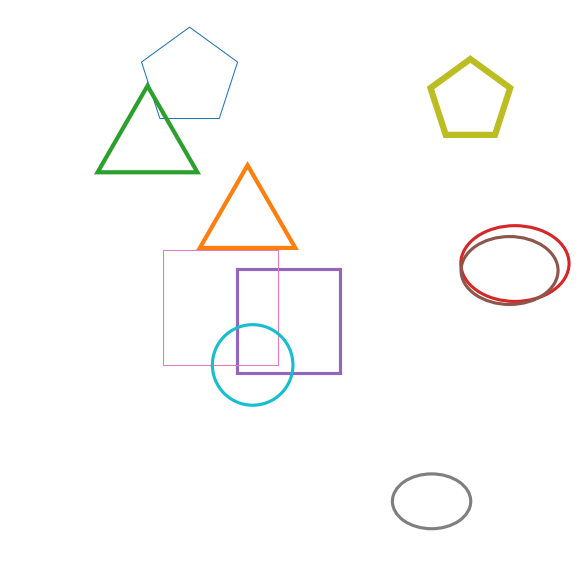[{"shape": "pentagon", "thickness": 0.5, "radius": 0.44, "center": [0.328, 0.865]}, {"shape": "triangle", "thickness": 2, "radius": 0.48, "center": [0.429, 0.618]}, {"shape": "triangle", "thickness": 2, "radius": 0.5, "center": [0.255, 0.751]}, {"shape": "oval", "thickness": 1.5, "radius": 0.47, "center": [0.892, 0.543]}, {"shape": "square", "thickness": 1.5, "radius": 0.45, "center": [0.499, 0.443]}, {"shape": "oval", "thickness": 1.5, "radius": 0.42, "center": [0.882, 0.531]}, {"shape": "square", "thickness": 0.5, "radius": 0.5, "center": [0.381, 0.466]}, {"shape": "oval", "thickness": 1.5, "radius": 0.34, "center": [0.747, 0.131]}, {"shape": "pentagon", "thickness": 3, "radius": 0.36, "center": [0.814, 0.824]}, {"shape": "circle", "thickness": 1.5, "radius": 0.35, "center": [0.438, 0.367]}]